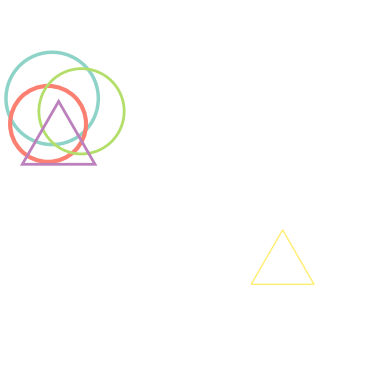[{"shape": "circle", "thickness": 2.5, "radius": 0.6, "center": [0.135, 0.744]}, {"shape": "circle", "thickness": 3, "radius": 0.49, "center": [0.125, 0.678]}, {"shape": "circle", "thickness": 2, "radius": 0.55, "center": [0.212, 0.711]}, {"shape": "triangle", "thickness": 2, "radius": 0.54, "center": [0.152, 0.628]}, {"shape": "triangle", "thickness": 1, "radius": 0.47, "center": [0.734, 0.309]}]